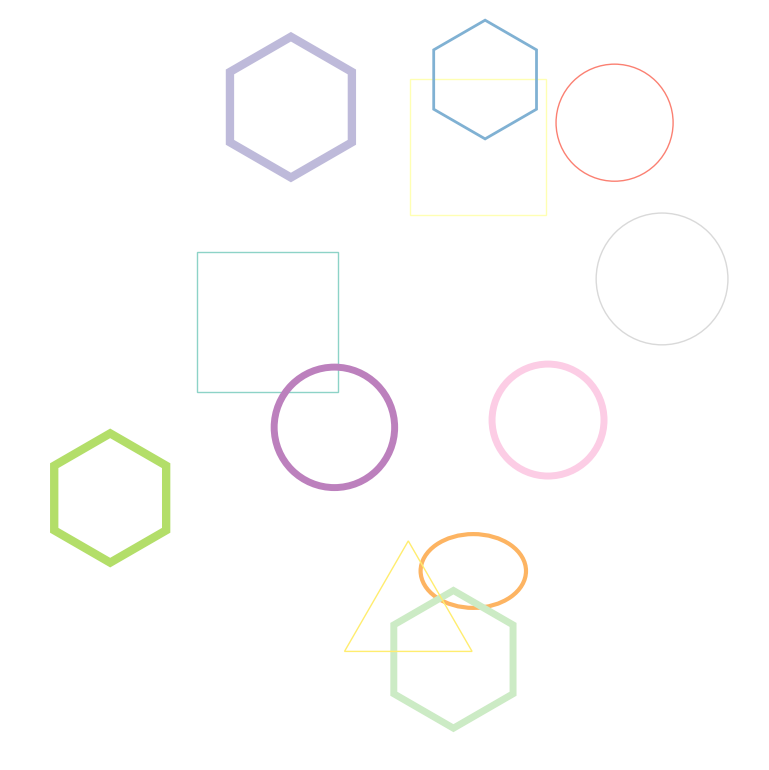[{"shape": "square", "thickness": 0.5, "radius": 0.46, "center": [0.348, 0.582]}, {"shape": "square", "thickness": 0.5, "radius": 0.44, "center": [0.621, 0.809]}, {"shape": "hexagon", "thickness": 3, "radius": 0.46, "center": [0.378, 0.861]}, {"shape": "circle", "thickness": 0.5, "radius": 0.38, "center": [0.798, 0.841]}, {"shape": "hexagon", "thickness": 1, "radius": 0.39, "center": [0.63, 0.897]}, {"shape": "oval", "thickness": 1.5, "radius": 0.34, "center": [0.615, 0.258]}, {"shape": "hexagon", "thickness": 3, "radius": 0.42, "center": [0.143, 0.353]}, {"shape": "circle", "thickness": 2.5, "radius": 0.36, "center": [0.712, 0.454]}, {"shape": "circle", "thickness": 0.5, "radius": 0.43, "center": [0.86, 0.638]}, {"shape": "circle", "thickness": 2.5, "radius": 0.39, "center": [0.434, 0.445]}, {"shape": "hexagon", "thickness": 2.5, "radius": 0.45, "center": [0.589, 0.144]}, {"shape": "triangle", "thickness": 0.5, "radius": 0.48, "center": [0.53, 0.202]}]